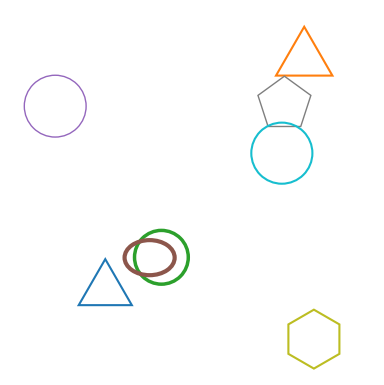[{"shape": "triangle", "thickness": 1.5, "radius": 0.4, "center": [0.273, 0.247]}, {"shape": "triangle", "thickness": 1.5, "radius": 0.42, "center": [0.79, 0.846]}, {"shape": "circle", "thickness": 2.5, "radius": 0.35, "center": [0.419, 0.332]}, {"shape": "circle", "thickness": 1, "radius": 0.4, "center": [0.143, 0.724]}, {"shape": "oval", "thickness": 3, "radius": 0.33, "center": [0.389, 0.331]}, {"shape": "pentagon", "thickness": 1, "radius": 0.36, "center": [0.739, 0.73]}, {"shape": "hexagon", "thickness": 1.5, "radius": 0.38, "center": [0.815, 0.119]}, {"shape": "circle", "thickness": 1.5, "radius": 0.4, "center": [0.732, 0.602]}]